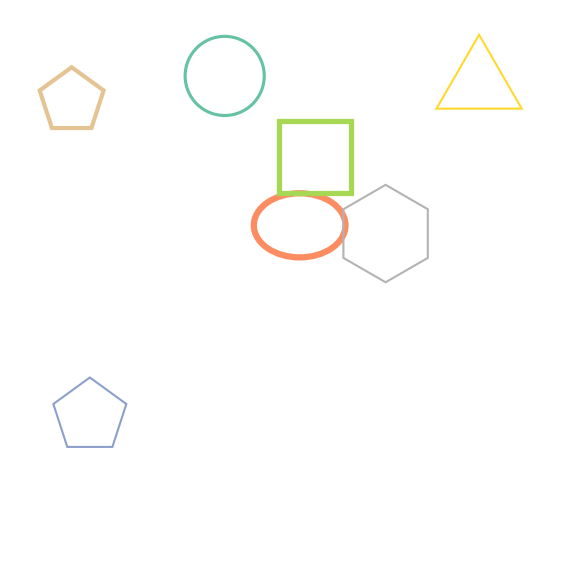[{"shape": "circle", "thickness": 1.5, "radius": 0.34, "center": [0.389, 0.868]}, {"shape": "oval", "thickness": 3, "radius": 0.4, "center": [0.519, 0.609]}, {"shape": "pentagon", "thickness": 1, "radius": 0.33, "center": [0.156, 0.279]}, {"shape": "square", "thickness": 2.5, "radius": 0.31, "center": [0.546, 0.727]}, {"shape": "triangle", "thickness": 1, "radius": 0.43, "center": [0.83, 0.854]}, {"shape": "pentagon", "thickness": 2, "radius": 0.29, "center": [0.124, 0.824]}, {"shape": "hexagon", "thickness": 1, "radius": 0.42, "center": [0.668, 0.595]}]